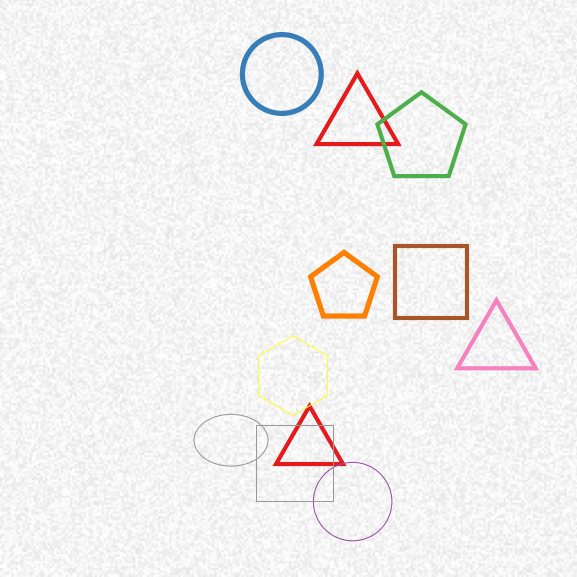[{"shape": "triangle", "thickness": 2, "radius": 0.41, "center": [0.619, 0.79]}, {"shape": "triangle", "thickness": 2, "radius": 0.33, "center": [0.536, 0.229]}, {"shape": "circle", "thickness": 2.5, "radius": 0.34, "center": [0.488, 0.871]}, {"shape": "pentagon", "thickness": 2, "radius": 0.4, "center": [0.73, 0.759]}, {"shape": "circle", "thickness": 0.5, "radius": 0.34, "center": [0.611, 0.131]}, {"shape": "pentagon", "thickness": 2.5, "radius": 0.3, "center": [0.596, 0.501]}, {"shape": "hexagon", "thickness": 0.5, "radius": 0.34, "center": [0.507, 0.349]}, {"shape": "square", "thickness": 2, "radius": 0.31, "center": [0.746, 0.51]}, {"shape": "triangle", "thickness": 2, "radius": 0.39, "center": [0.86, 0.401]}, {"shape": "square", "thickness": 0.5, "radius": 0.33, "center": [0.51, 0.198]}, {"shape": "oval", "thickness": 0.5, "radius": 0.32, "center": [0.4, 0.237]}]